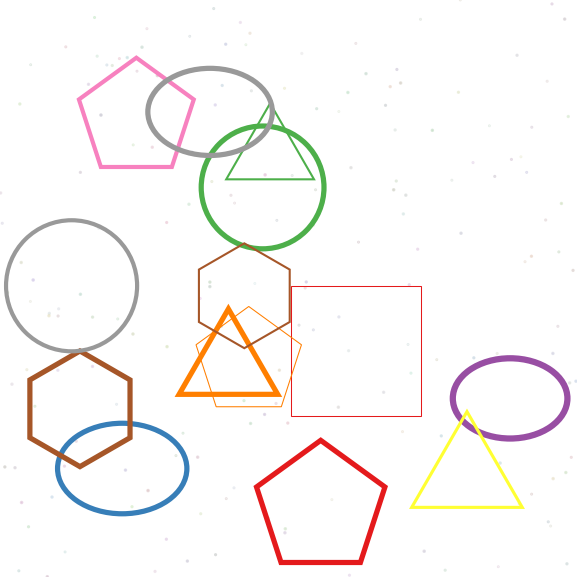[{"shape": "pentagon", "thickness": 2.5, "radius": 0.58, "center": [0.555, 0.12]}, {"shape": "square", "thickness": 0.5, "radius": 0.56, "center": [0.616, 0.392]}, {"shape": "oval", "thickness": 2.5, "radius": 0.56, "center": [0.212, 0.188]}, {"shape": "triangle", "thickness": 1, "radius": 0.44, "center": [0.468, 0.732]}, {"shape": "circle", "thickness": 2.5, "radius": 0.53, "center": [0.455, 0.675]}, {"shape": "oval", "thickness": 3, "radius": 0.5, "center": [0.883, 0.309]}, {"shape": "pentagon", "thickness": 0.5, "radius": 0.48, "center": [0.431, 0.372]}, {"shape": "triangle", "thickness": 2.5, "radius": 0.49, "center": [0.395, 0.366]}, {"shape": "triangle", "thickness": 1.5, "radius": 0.55, "center": [0.809, 0.176]}, {"shape": "hexagon", "thickness": 2.5, "radius": 0.5, "center": [0.138, 0.291]}, {"shape": "hexagon", "thickness": 1, "radius": 0.45, "center": [0.423, 0.487]}, {"shape": "pentagon", "thickness": 2, "radius": 0.52, "center": [0.236, 0.795]}, {"shape": "oval", "thickness": 2.5, "radius": 0.54, "center": [0.364, 0.805]}, {"shape": "circle", "thickness": 2, "radius": 0.57, "center": [0.124, 0.504]}]